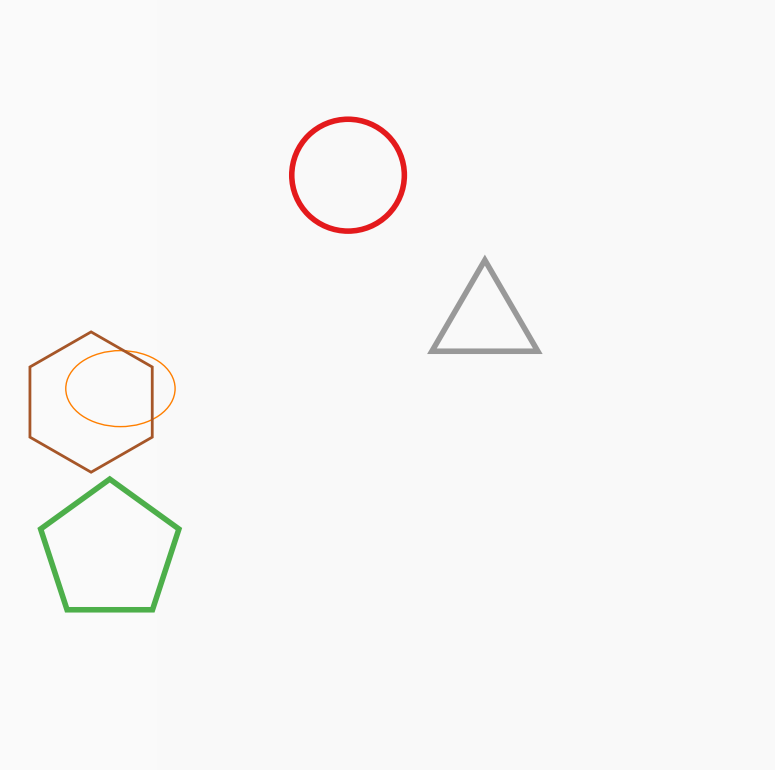[{"shape": "circle", "thickness": 2, "radius": 0.36, "center": [0.449, 0.772]}, {"shape": "pentagon", "thickness": 2, "radius": 0.47, "center": [0.142, 0.284]}, {"shape": "oval", "thickness": 0.5, "radius": 0.35, "center": [0.155, 0.495]}, {"shape": "hexagon", "thickness": 1, "radius": 0.46, "center": [0.118, 0.478]}, {"shape": "triangle", "thickness": 2, "radius": 0.39, "center": [0.626, 0.583]}]